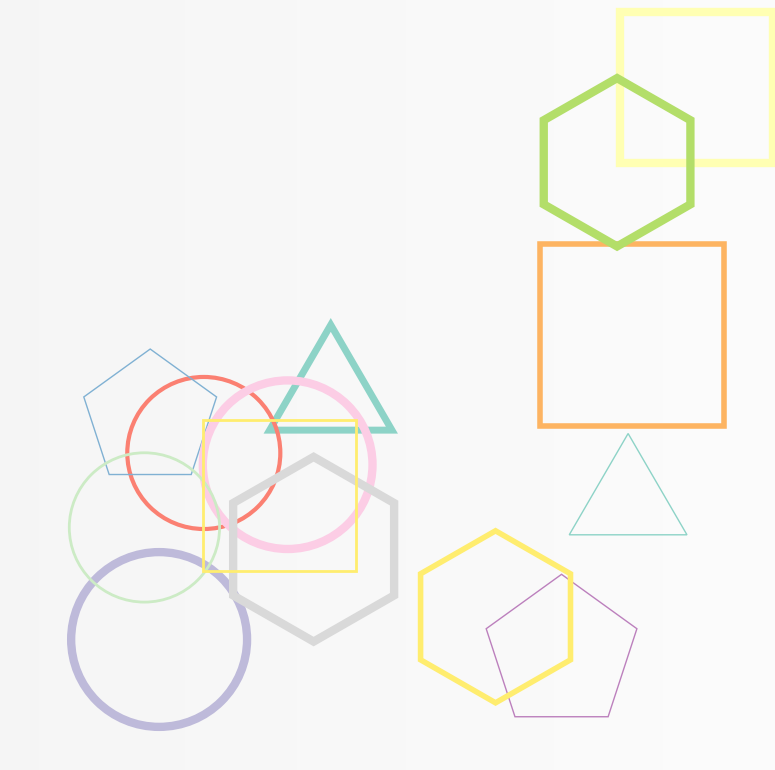[{"shape": "triangle", "thickness": 0.5, "radius": 0.44, "center": [0.81, 0.349]}, {"shape": "triangle", "thickness": 2.5, "radius": 0.46, "center": [0.427, 0.487]}, {"shape": "square", "thickness": 3, "radius": 0.49, "center": [0.899, 0.886]}, {"shape": "circle", "thickness": 3, "radius": 0.57, "center": [0.205, 0.169]}, {"shape": "circle", "thickness": 1.5, "radius": 0.49, "center": [0.263, 0.412]}, {"shape": "pentagon", "thickness": 0.5, "radius": 0.45, "center": [0.194, 0.457]}, {"shape": "square", "thickness": 2, "radius": 0.59, "center": [0.815, 0.565]}, {"shape": "hexagon", "thickness": 3, "radius": 0.55, "center": [0.796, 0.789]}, {"shape": "circle", "thickness": 3, "radius": 0.55, "center": [0.371, 0.396]}, {"shape": "hexagon", "thickness": 3, "radius": 0.6, "center": [0.405, 0.287]}, {"shape": "pentagon", "thickness": 0.5, "radius": 0.51, "center": [0.725, 0.152]}, {"shape": "circle", "thickness": 1, "radius": 0.48, "center": [0.186, 0.315]}, {"shape": "hexagon", "thickness": 2, "radius": 0.56, "center": [0.639, 0.199]}, {"shape": "square", "thickness": 1, "radius": 0.49, "center": [0.361, 0.357]}]